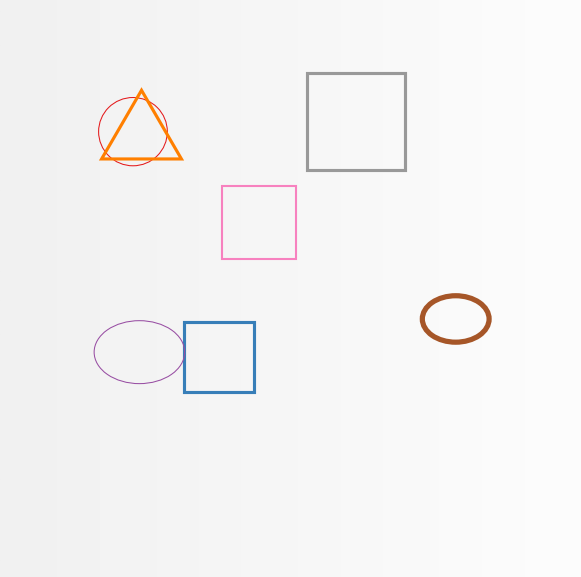[{"shape": "circle", "thickness": 0.5, "radius": 0.3, "center": [0.229, 0.771]}, {"shape": "square", "thickness": 1.5, "radius": 0.3, "center": [0.376, 0.381]}, {"shape": "oval", "thickness": 0.5, "radius": 0.39, "center": [0.24, 0.389]}, {"shape": "triangle", "thickness": 1.5, "radius": 0.4, "center": [0.243, 0.764]}, {"shape": "oval", "thickness": 2.5, "radius": 0.29, "center": [0.784, 0.447]}, {"shape": "square", "thickness": 1, "radius": 0.32, "center": [0.446, 0.614]}, {"shape": "square", "thickness": 1.5, "radius": 0.42, "center": [0.612, 0.789]}]